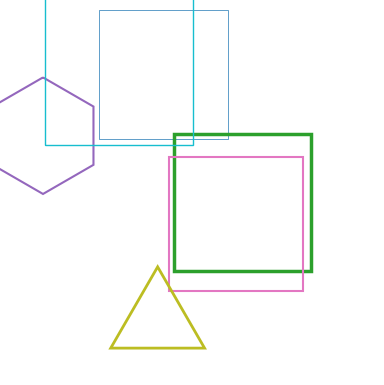[{"shape": "square", "thickness": 0.5, "radius": 0.84, "center": [0.425, 0.806]}, {"shape": "square", "thickness": 2.5, "radius": 0.89, "center": [0.63, 0.474]}, {"shape": "hexagon", "thickness": 1.5, "radius": 0.76, "center": [0.112, 0.648]}, {"shape": "square", "thickness": 1.5, "radius": 0.87, "center": [0.614, 0.418]}, {"shape": "triangle", "thickness": 2, "radius": 0.7, "center": [0.409, 0.166]}, {"shape": "square", "thickness": 1, "radius": 0.97, "center": [0.309, 0.816]}]